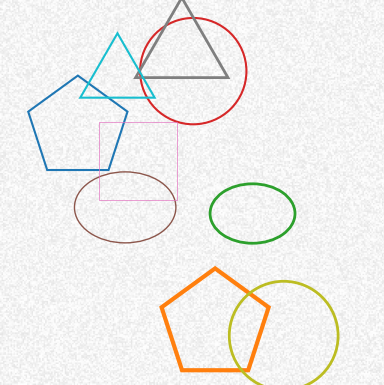[{"shape": "pentagon", "thickness": 1.5, "radius": 0.68, "center": [0.202, 0.668]}, {"shape": "pentagon", "thickness": 3, "radius": 0.73, "center": [0.559, 0.157]}, {"shape": "oval", "thickness": 2, "radius": 0.55, "center": [0.656, 0.445]}, {"shape": "circle", "thickness": 1.5, "radius": 0.69, "center": [0.502, 0.815]}, {"shape": "oval", "thickness": 1, "radius": 0.66, "center": [0.325, 0.461]}, {"shape": "square", "thickness": 0.5, "radius": 0.51, "center": [0.36, 0.583]}, {"shape": "triangle", "thickness": 2, "radius": 0.69, "center": [0.472, 0.868]}, {"shape": "circle", "thickness": 2, "radius": 0.71, "center": [0.737, 0.128]}, {"shape": "triangle", "thickness": 1.5, "radius": 0.56, "center": [0.305, 0.802]}]